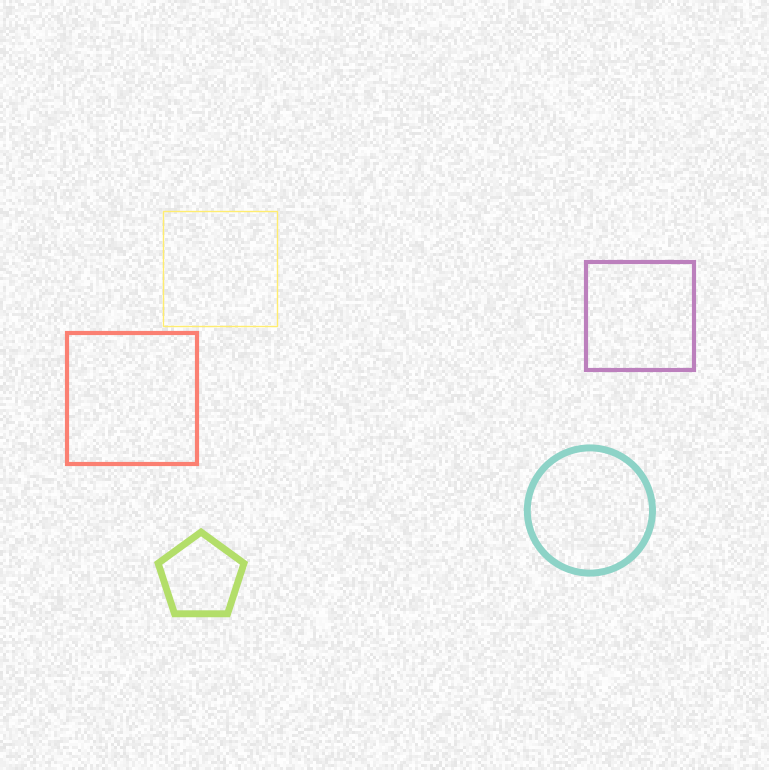[{"shape": "circle", "thickness": 2.5, "radius": 0.41, "center": [0.766, 0.337]}, {"shape": "square", "thickness": 1.5, "radius": 0.42, "center": [0.171, 0.482]}, {"shape": "pentagon", "thickness": 2.5, "radius": 0.29, "center": [0.261, 0.25]}, {"shape": "square", "thickness": 1.5, "radius": 0.35, "center": [0.831, 0.59]}, {"shape": "square", "thickness": 0.5, "radius": 0.37, "center": [0.286, 0.651]}]